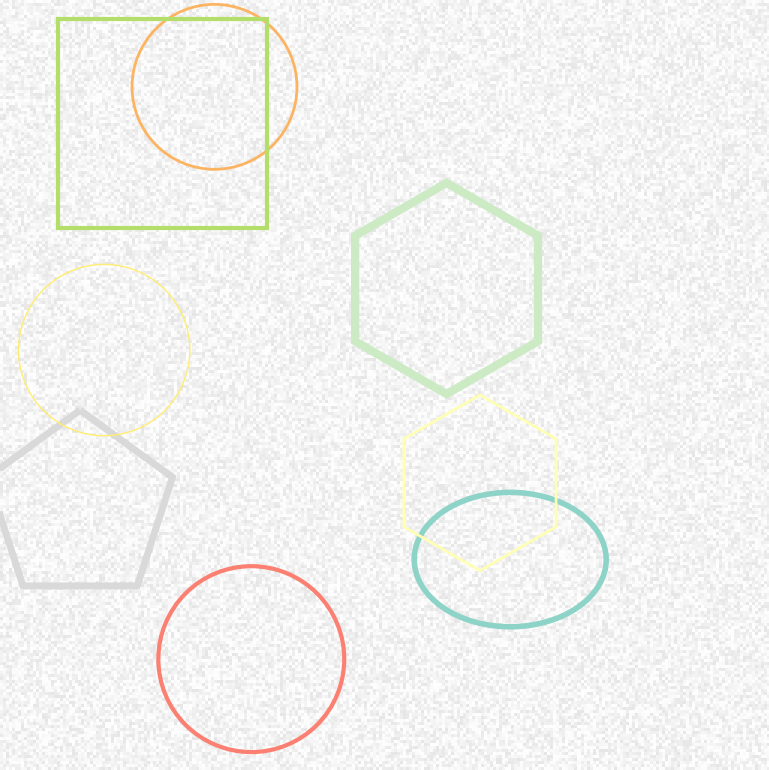[{"shape": "oval", "thickness": 2, "radius": 0.62, "center": [0.663, 0.273]}, {"shape": "hexagon", "thickness": 1, "radius": 0.57, "center": [0.623, 0.373]}, {"shape": "circle", "thickness": 1.5, "radius": 0.6, "center": [0.326, 0.144]}, {"shape": "circle", "thickness": 1, "radius": 0.54, "center": [0.279, 0.887]}, {"shape": "square", "thickness": 1.5, "radius": 0.68, "center": [0.211, 0.839]}, {"shape": "pentagon", "thickness": 2.5, "radius": 0.63, "center": [0.104, 0.341]}, {"shape": "hexagon", "thickness": 3, "radius": 0.69, "center": [0.58, 0.625]}, {"shape": "circle", "thickness": 0.5, "radius": 0.56, "center": [0.135, 0.545]}]